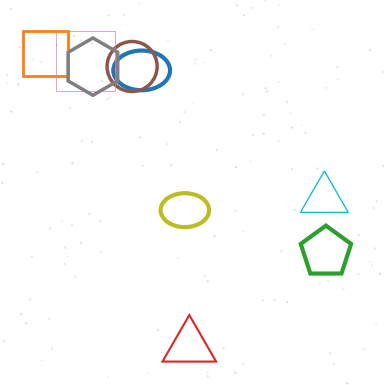[{"shape": "oval", "thickness": 3, "radius": 0.37, "center": [0.368, 0.817]}, {"shape": "square", "thickness": 2, "radius": 0.29, "center": [0.117, 0.861]}, {"shape": "pentagon", "thickness": 3, "radius": 0.34, "center": [0.847, 0.345]}, {"shape": "triangle", "thickness": 1.5, "radius": 0.4, "center": [0.492, 0.101]}, {"shape": "circle", "thickness": 2.5, "radius": 0.33, "center": [0.343, 0.827]}, {"shape": "square", "thickness": 0.5, "radius": 0.38, "center": [0.222, 0.842]}, {"shape": "hexagon", "thickness": 2.5, "radius": 0.37, "center": [0.241, 0.827]}, {"shape": "oval", "thickness": 3, "radius": 0.31, "center": [0.48, 0.454]}, {"shape": "triangle", "thickness": 1, "radius": 0.36, "center": [0.843, 0.484]}]